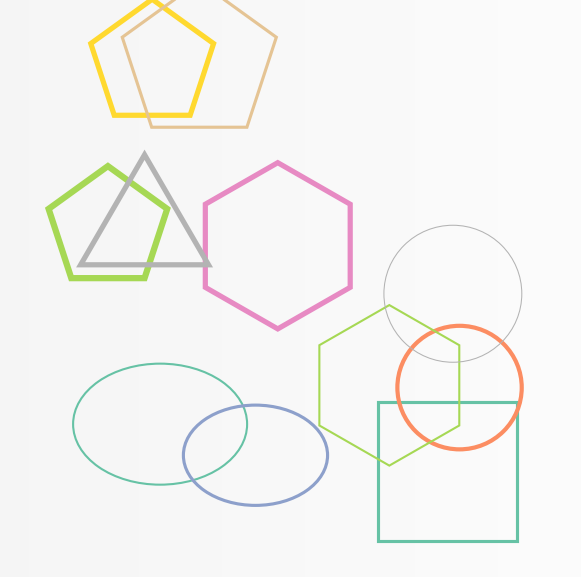[{"shape": "oval", "thickness": 1, "radius": 0.75, "center": [0.275, 0.265]}, {"shape": "square", "thickness": 1.5, "radius": 0.6, "center": [0.77, 0.182]}, {"shape": "circle", "thickness": 2, "radius": 0.53, "center": [0.791, 0.328]}, {"shape": "oval", "thickness": 1.5, "radius": 0.62, "center": [0.44, 0.211]}, {"shape": "hexagon", "thickness": 2.5, "radius": 0.72, "center": [0.478, 0.574]}, {"shape": "hexagon", "thickness": 1, "radius": 0.69, "center": [0.67, 0.332]}, {"shape": "pentagon", "thickness": 3, "radius": 0.54, "center": [0.186, 0.604]}, {"shape": "pentagon", "thickness": 2.5, "radius": 0.56, "center": [0.262, 0.889]}, {"shape": "pentagon", "thickness": 1.5, "radius": 0.7, "center": [0.343, 0.892]}, {"shape": "triangle", "thickness": 2.5, "radius": 0.64, "center": [0.249, 0.604]}, {"shape": "circle", "thickness": 0.5, "radius": 0.59, "center": [0.779, 0.49]}]